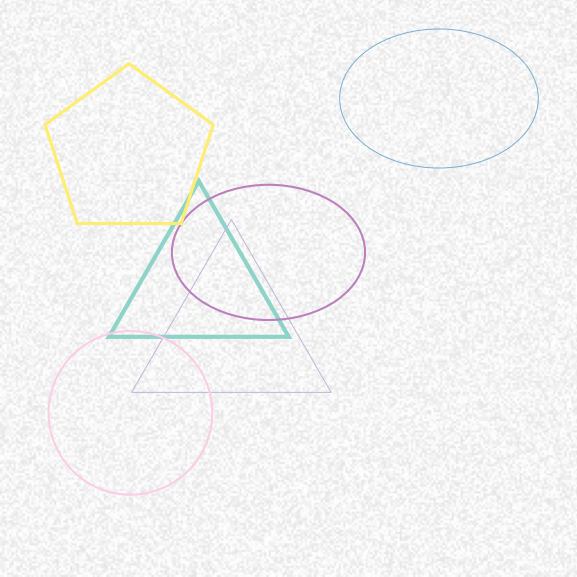[{"shape": "triangle", "thickness": 2, "radius": 0.9, "center": [0.344, 0.506]}, {"shape": "triangle", "thickness": 0.5, "radius": 1.0, "center": [0.401, 0.419]}, {"shape": "oval", "thickness": 0.5, "radius": 0.86, "center": [0.76, 0.829]}, {"shape": "circle", "thickness": 1, "radius": 0.71, "center": [0.226, 0.284]}, {"shape": "oval", "thickness": 1, "radius": 0.84, "center": [0.465, 0.562]}, {"shape": "pentagon", "thickness": 1.5, "radius": 0.77, "center": [0.224, 0.736]}]